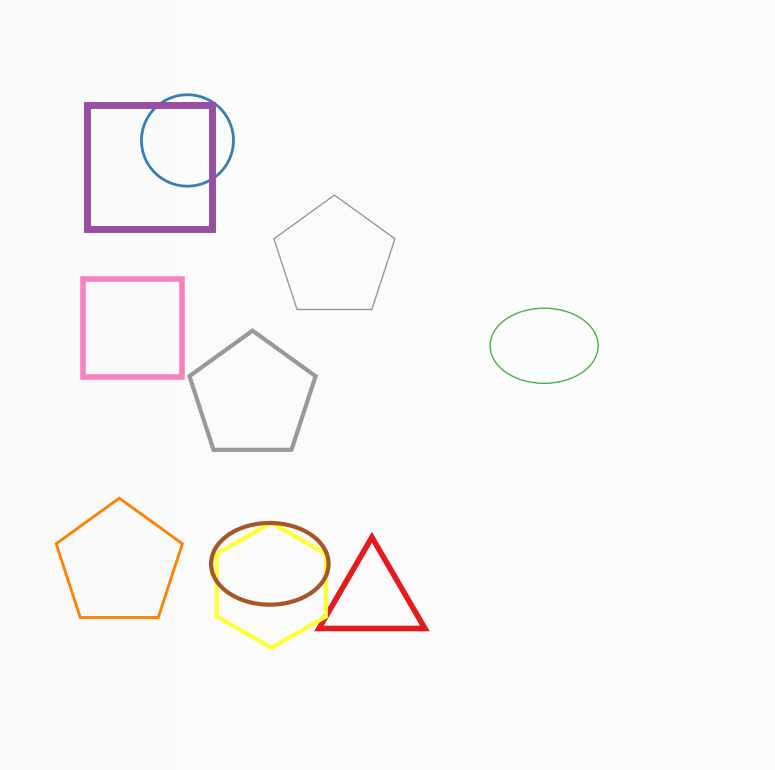[{"shape": "triangle", "thickness": 2, "radius": 0.39, "center": [0.48, 0.223]}, {"shape": "circle", "thickness": 1, "radius": 0.3, "center": [0.242, 0.818]}, {"shape": "oval", "thickness": 0.5, "radius": 0.35, "center": [0.702, 0.551]}, {"shape": "square", "thickness": 2.5, "radius": 0.4, "center": [0.193, 0.783]}, {"shape": "pentagon", "thickness": 1, "radius": 0.43, "center": [0.154, 0.267]}, {"shape": "hexagon", "thickness": 1.5, "radius": 0.41, "center": [0.35, 0.24]}, {"shape": "oval", "thickness": 1.5, "radius": 0.38, "center": [0.348, 0.268]}, {"shape": "square", "thickness": 2, "radius": 0.32, "center": [0.171, 0.574]}, {"shape": "pentagon", "thickness": 1.5, "radius": 0.43, "center": [0.326, 0.485]}, {"shape": "pentagon", "thickness": 0.5, "radius": 0.41, "center": [0.432, 0.665]}]